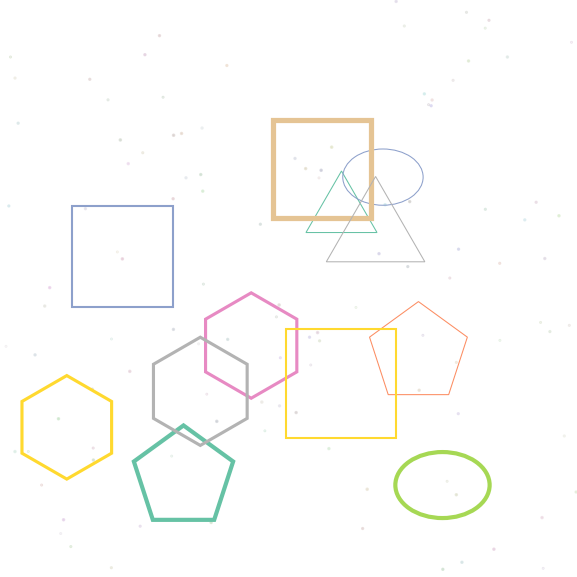[{"shape": "pentagon", "thickness": 2, "radius": 0.45, "center": [0.318, 0.172]}, {"shape": "triangle", "thickness": 0.5, "radius": 0.36, "center": [0.591, 0.632]}, {"shape": "pentagon", "thickness": 0.5, "radius": 0.45, "center": [0.725, 0.388]}, {"shape": "square", "thickness": 1, "radius": 0.44, "center": [0.212, 0.554]}, {"shape": "oval", "thickness": 0.5, "radius": 0.35, "center": [0.663, 0.692]}, {"shape": "hexagon", "thickness": 1.5, "radius": 0.46, "center": [0.435, 0.401]}, {"shape": "oval", "thickness": 2, "radius": 0.41, "center": [0.766, 0.159]}, {"shape": "hexagon", "thickness": 1.5, "radius": 0.45, "center": [0.116, 0.259]}, {"shape": "square", "thickness": 1, "radius": 0.47, "center": [0.591, 0.335]}, {"shape": "square", "thickness": 2.5, "radius": 0.43, "center": [0.557, 0.707]}, {"shape": "triangle", "thickness": 0.5, "radius": 0.49, "center": [0.65, 0.595]}, {"shape": "hexagon", "thickness": 1.5, "radius": 0.47, "center": [0.347, 0.322]}]